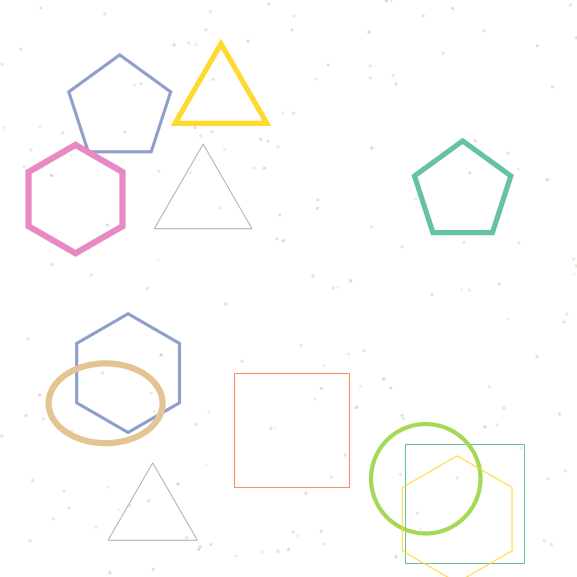[{"shape": "square", "thickness": 0.5, "radius": 0.51, "center": [0.805, 0.128]}, {"shape": "pentagon", "thickness": 2.5, "radius": 0.44, "center": [0.801, 0.667]}, {"shape": "square", "thickness": 0.5, "radius": 0.5, "center": [0.504, 0.254]}, {"shape": "hexagon", "thickness": 1.5, "radius": 0.51, "center": [0.222, 0.353]}, {"shape": "pentagon", "thickness": 1.5, "radius": 0.46, "center": [0.207, 0.811]}, {"shape": "hexagon", "thickness": 3, "radius": 0.47, "center": [0.131, 0.654]}, {"shape": "circle", "thickness": 2, "radius": 0.47, "center": [0.737, 0.17]}, {"shape": "hexagon", "thickness": 0.5, "radius": 0.55, "center": [0.792, 0.1]}, {"shape": "triangle", "thickness": 2.5, "radius": 0.46, "center": [0.383, 0.831]}, {"shape": "oval", "thickness": 3, "radius": 0.49, "center": [0.183, 0.301]}, {"shape": "triangle", "thickness": 0.5, "radius": 0.49, "center": [0.352, 0.652]}, {"shape": "triangle", "thickness": 0.5, "radius": 0.45, "center": [0.264, 0.108]}]